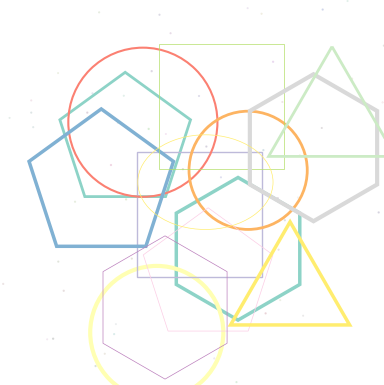[{"shape": "hexagon", "thickness": 2.5, "radius": 0.93, "center": [0.618, 0.354]}, {"shape": "pentagon", "thickness": 2, "radius": 0.89, "center": [0.325, 0.634]}, {"shape": "circle", "thickness": 3, "radius": 0.86, "center": [0.407, 0.136]}, {"shape": "square", "thickness": 1, "radius": 0.81, "center": [0.518, 0.443]}, {"shape": "circle", "thickness": 1.5, "radius": 0.97, "center": [0.371, 0.682]}, {"shape": "pentagon", "thickness": 2.5, "radius": 0.99, "center": [0.263, 0.52]}, {"shape": "circle", "thickness": 2, "radius": 0.77, "center": [0.645, 0.558]}, {"shape": "square", "thickness": 0.5, "radius": 0.81, "center": [0.575, 0.723]}, {"shape": "pentagon", "thickness": 0.5, "radius": 0.89, "center": [0.541, 0.283]}, {"shape": "hexagon", "thickness": 3, "radius": 0.95, "center": [0.814, 0.616]}, {"shape": "hexagon", "thickness": 0.5, "radius": 0.93, "center": [0.429, 0.201]}, {"shape": "triangle", "thickness": 2, "radius": 0.95, "center": [0.862, 0.689]}, {"shape": "triangle", "thickness": 2.5, "radius": 0.89, "center": [0.753, 0.245]}, {"shape": "oval", "thickness": 0.5, "radius": 0.88, "center": [0.534, 0.527]}]